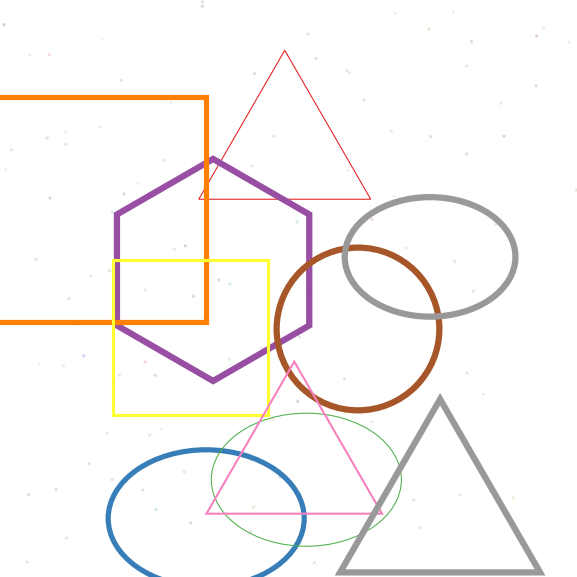[{"shape": "triangle", "thickness": 0.5, "radius": 0.86, "center": [0.493, 0.74]}, {"shape": "oval", "thickness": 2.5, "radius": 0.85, "center": [0.357, 0.101]}, {"shape": "oval", "thickness": 0.5, "radius": 0.82, "center": [0.53, 0.168]}, {"shape": "hexagon", "thickness": 3, "radius": 0.96, "center": [0.369, 0.532]}, {"shape": "square", "thickness": 2.5, "radius": 0.97, "center": [0.162, 0.636]}, {"shape": "square", "thickness": 1.5, "radius": 0.67, "center": [0.33, 0.415]}, {"shape": "circle", "thickness": 3, "radius": 0.7, "center": [0.62, 0.429]}, {"shape": "triangle", "thickness": 1, "radius": 0.88, "center": [0.51, 0.197]}, {"shape": "oval", "thickness": 3, "radius": 0.74, "center": [0.745, 0.554]}, {"shape": "triangle", "thickness": 3, "radius": 1.0, "center": [0.762, 0.108]}]